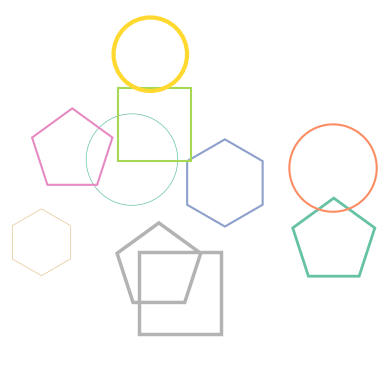[{"shape": "pentagon", "thickness": 2, "radius": 0.56, "center": [0.867, 0.373]}, {"shape": "circle", "thickness": 0.5, "radius": 0.59, "center": [0.343, 0.586]}, {"shape": "circle", "thickness": 1.5, "radius": 0.57, "center": [0.865, 0.563]}, {"shape": "hexagon", "thickness": 1.5, "radius": 0.57, "center": [0.584, 0.525]}, {"shape": "pentagon", "thickness": 1.5, "radius": 0.55, "center": [0.188, 0.609]}, {"shape": "square", "thickness": 1.5, "radius": 0.47, "center": [0.401, 0.677]}, {"shape": "circle", "thickness": 3, "radius": 0.48, "center": [0.39, 0.859]}, {"shape": "hexagon", "thickness": 0.5, "radius": 0.43, "center": [0.108, 0.371]}, {"shape": "square", "thickness": 2.5, "radius": 0.53, "center": [0.468, 0.239]}, {"shape": "pentagon", "thickness": 2.5, "radius": 0.57, "center": [0.413, 0.307]}]